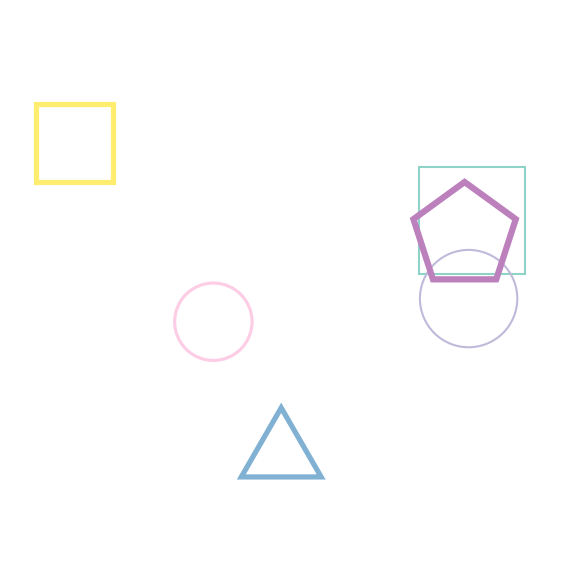[{"shape": "square", "thickness": 1, "radius": 0.46, "center": [0.818, 0.617]}, {"shape": "circle", "thickness": 1, "radius": 0.42, "center": [0.811, 0.482]}, {"shape": "triangle", "thickness": 2.5, "radius": 0.4, "center": [0.487, 0.213]}, {"shape": "circle", "thickness": 1.5, "radius": 0.34, "center": [0.369, 0.442]}, {"shape": "pentagon", "thickness": 3, "radius": 0.47, "center": [0.805, 0.591]}, {"shape": "square", "thickness": 2.5, "radius": 0.34, "center": [0.129, 0.751]}]